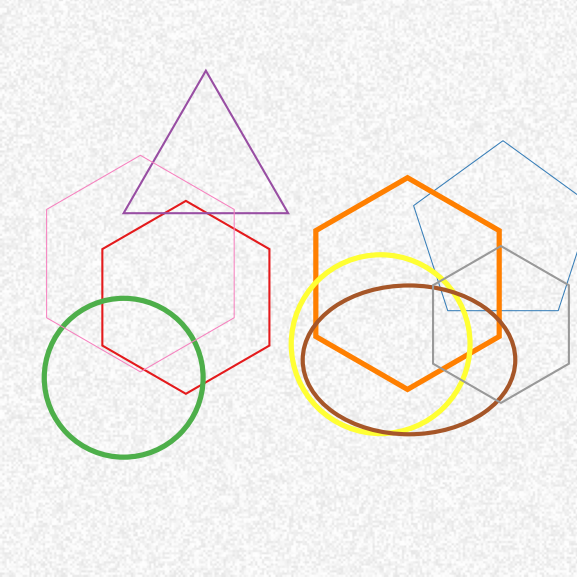[{"shape": "hexagon", "thickness": 1, "radius": 0.84, "center": [0.322, 0.484]}, {"shape": "pentagon", "thickness": 0.5, "radius": 0.81, "center": [0.871, 0.593]}, {"shape": "circle", "thickness": 2.5, "radius": 0.69, "center": [0.214, 0.345]}, {"shape": "triangle", "thickness": 1, "radius": 0.82, "center": [0.356, 0.712]}, {"shape": "hexagon", "thickness": 2.5, "radius": 0.92, "center": [0.706, 0.508]}, {"shape": "circle", "thickness": 2.5, "radius": 0.77, "center": [0.659, 0.403]}, {"shape": "oval", "thickness": 2, "radius": 0.92, "center": [0.708, 0.376]}, {"shape": "hexagon", "thickness": 0.5, "radius": 0.94, "center": [0.243, 0.543]}, {"shape": "hexagon", "thickness": 1, "radius": 0.68, "center": [0.867, 0.437]}]